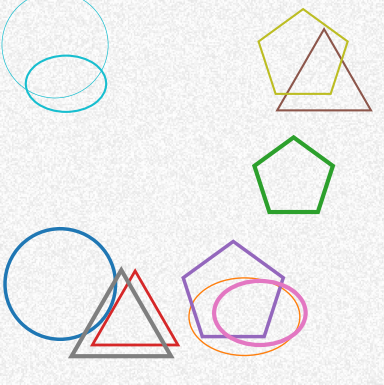[{"shape": "circle", "thickness": 2.5, "radius": 0.72, "center": [0.157, 0.262]}, {"shape": "oval", "thickness": 1, "radius": 0.72, "center": [0.635, 0.177]}, {"shape": "pentagon", "thickness": 3, "radius": 0.54, "center": [0.763, 0.536]}, {"shape": "triangle", "thickness": 2, "radius": 0.64, "center": [0.351, 0.168]}, {"shape": "pentagon", "thickness": 2.5, "radius": 0.68, "center": [0.606, 0.236]}, {"shape": "triangle", "thickness": 1.5, "radius": 0.7, "center": [0.842, 0.784]}, {"shape": "oval", "thickness": 3, "radius": 0.59, "center": [0.675, 0.187]}, {"shape": "triangle", "thickness": 3, "radius": 0.75, "center": [0.315, 0.149]}, {"shape": "pentagon", "thickness": 1.5, "radius": 0.61, "center": [0.787, 0.855]}, {"shape": "circle", "thickness": 0.5, "radius": 0.69, "center": [0.143, 0.883]}, {"shape": "oval", "thickness": 1.5, "radius": 0.52, "center": [0.171, 0.782]}]